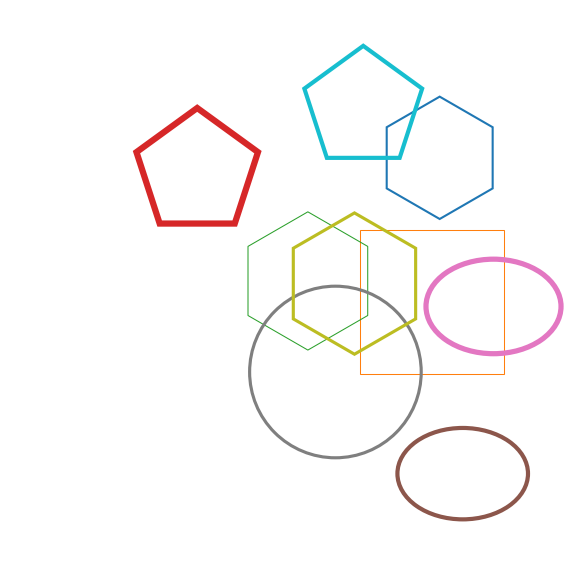[{"shape": "hexagon", "thickness": 1, "radius": 0.53, "center": [0.761, 0.726]}, {"shape": "square", "thickness": 0.5, "radius": 0.62, "center": [0.748, 0.476]}, {"shape": "hexagon", "thickness": 0.5, "radius": 0.6, "center": [0.533, 0.513]}, {"shape": "pentagon", "thickness": 3, "radius": 0.55, "center": [0.341, 0.702]}, {"shape": "oval", "thickness": 2, "radius": 0.57, "center": [0.801, 0.179]}, {"shape": "oval", "thickness": 2.5, "radius": 0.58, "center": [0.855, 0.469]}, {"shape": "circle", "thickness": 1.5, "radius": 0.74, "center": [0.581, 0.355]}, {"shape": "hexagon", "thickness": 1.5, "radius": 0.61, "center": [0.614, 0.508]}, {"shape": "pentagon", "thickness": 2, "radius": 0.54, "center": [0.629, 0.813]}]